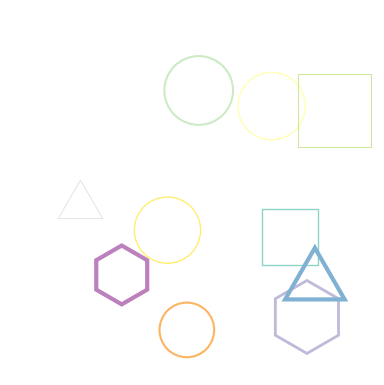[{"shape": "square", "thickness": 1, "radius": 0.37, "center": [0.753, 0.385]}, {"shape": "circle", "thickness": 1, "radius": 0.44, "center": [0.705, 0.724]}, {"shape": "hexagon", "thickness": 2, "radius": 0.47, "center": [0.797, 0.177]}, {"shape": "triangle", "thickness": 3, "radius": 0.45, "center": [0.818, 0.267]}, {"shape": "circle", "thickness": 1.5, "radius": 0.35, "center": [0.485, 0.143]}, {"shape": "square", "thickness": 0.5, "radius": 0.47, "center": [0.869, 0.712]}, {"shape": "triangle", "thickness": 0.5, "radius": 0.33, "center": [0.209, 0.465]}, {"shape": "hexagon", "thickness": 3, "radius": 0.38, "center": [0.316, 0.286]}, {"shape": "circle", "thickness": 1.5, "radius": 0.45, "center": [0.516, 0.765]}, {"shape": "circle", "thickness": 1, "radius": 0.43, "center": [0.435, 0.402]}]